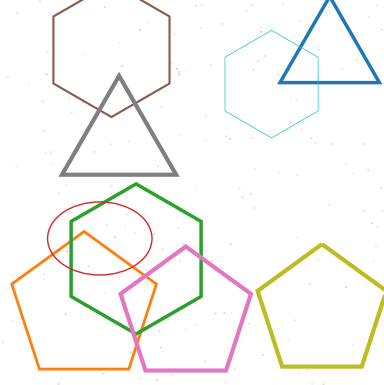[{"shape": "triangle", "thickness": 2.5, "radius": 0.75, "center": [0.856, 0.86]}, {"shape": "pentagon", "thickness": 2, "radius": 0.99, "center": [0.218, 0.201]}, {"shape": "hexagon", "thickness": 2.5, "radius": 0.97, "center": [0.354, 0.327]}, {"shape": "oval", "thickness": 1, "radius": 0.68, "center": [0.259, 0.381]}, {"shape": "hexagon", "thickness": 1.5, "radius": 0.87, "center": [0.29, 0.87]}, {"shape": "pentagon", "thickness": 3, "radius": 0.89, "center": [0.483, 0.182]}, {"shape": "triangle", "thickness": 3, "radius": 0.86, "center": [0.309, 0.632]}, {"shape": "pentagon", "thickness": 3, "radius": 0.88, "center": [0.836, 0.19]}, {"shape": "hexagon", "thickness": 0.5, "radius": 0.7, "center": [0.705, 0.781]}]